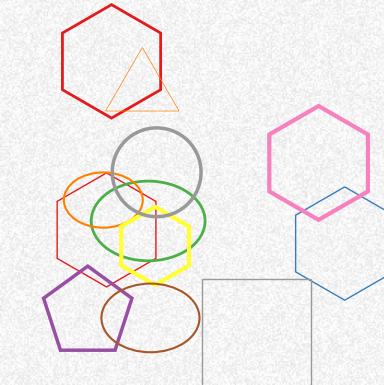[{"shape": "hexagon", "thickness": 1, "radius": 0.74, "center": [0.277, 0.403]}, {"shape": "hexagon", "thickness": 2, "radius": 0.74, "center": [0.29, 0.841]}, {"shape": "hexagon", "thickness": 1, "radius": 0.74, "center": [0.895, 0.367]}, {"shape": "oval", "thickness": 2, "radius": 0.74, "center": [0.385, 0.426]}, {"shape": "pentagon", "thickness": 2.5, "radius": 0.6, "center": [0.228, 0.188]}, {"shape": "triangle", "thickness": 0.5, "radius": 0.55, "center": [0.37, 0.767]}, {"shape": "oval", "thickness": 1.5, "radius": 0.51, "center": [0.268, 0.48]}, {"shape": "hexagon", "thickness": 3, "radius": 0.51, "center": [0.403, 0.361]}, {"shape": "oval", "thickness": 1.5, "radius": 0.64, "center": [0.391, 0.174]}, {"shape": "hexagon", "thickness": 3, "radius": 0.74, "center": [0.828, 0.577]}, {"shape": "circle", "thickness": 2.5, "radius": 0.58, "center": [0.407, 0.553]}, {"shape": "square", "thickness": 1, "radius": 0.71, "center": [0.667, 0.133]}]